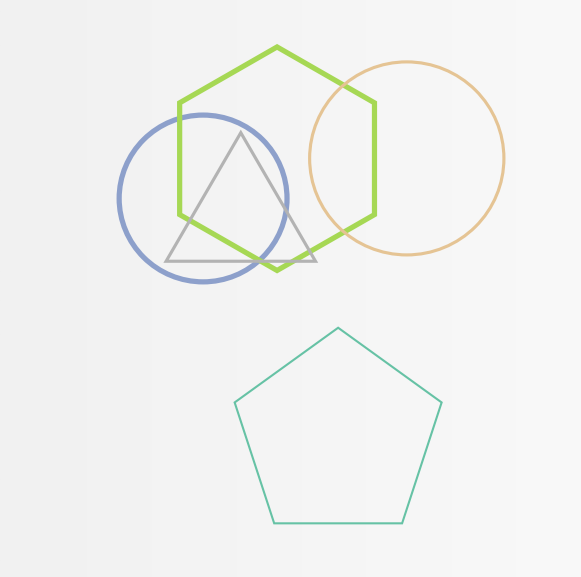[{"shape": "pentagon", "thickness": 1, "radius": 0.94, "center": [0.582, 0.244]}, {"shape": "circle", "thickness": 2.5, "radius": 0.72, "center": [0.349, 0.655]}, {"shape": "hexagon", "thickness": 2.5, "radius": 0.97, "center": [0.477, 0.724]}, {"shape": "circle", "thickness": 1.5, "radius": 0.84, "center": [0.7, 0.725]}, {"shape": "triangle", "thickness": 1.5, "radius": 0.74, "center": [0.414, 0.621]}]